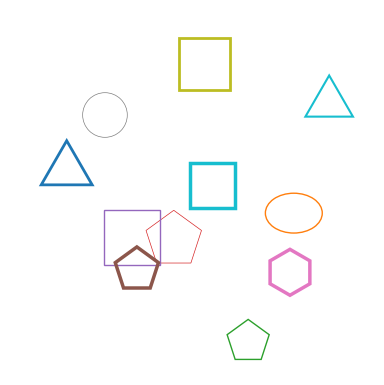[{"shape": "triangle", "thickness": 2, "radius": 0.38, "center": [0.173, 0.558]}, {"shape": "oval", "thickness": 1, "radius": 0.37, "center": [0.763, 0.446]}, {"shape": "pentagon", "thickness": 1, "radius": 0.29, "center": [0.645, 0.113]}, {"shape": "pentagon", "thickness": 0.5, "radius": 0.38, "center": [0.451, 0.378]}, {"shape": "square", "thickness": 1, "radius": 0.36, "center": [0.343, 0.384]}, {"shape": "pentagon", "thickness": 2.5, "radius": 0.29, "center": [0.356, 0.3]}, {"shape": "hexagon", "thickness": 2.5, "radius": 0.3, "center": [0.753, 0.293]}, {"shape": "circle", "thickness": 0.5, "radius": 0.29, "center": [0.273, 0.701]}, {"shape": "square", "thickness": 2, "radius": 0.34, "center": [0.531, 0.833]}, {"shape": "triangle", "thickness": 1.5, "radius": 0.36, "center": [0.855, 0.733]}, {"shape": "square", "thickness": 2.5, "radius": 0.29, "center": [0.551, 0.518]}]